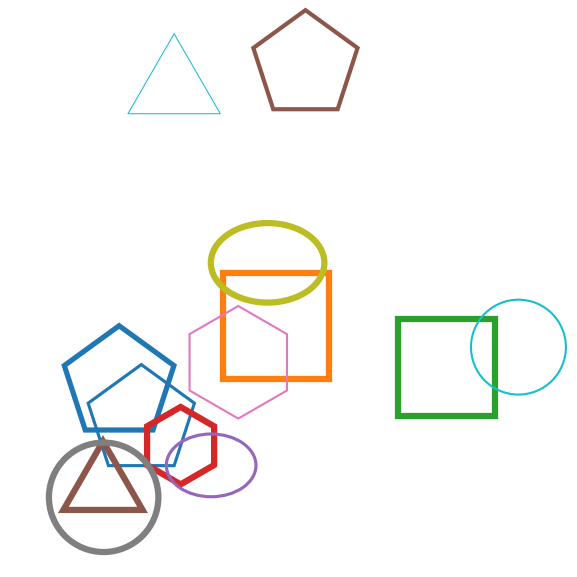[{"shape": "pentagon", "thickness": 2.5, "radius": 0.5, "center": [0.206, 0.335]}, {"shape": "pentagon", "thickness": 1.5, "radius": 0.48, "center": [0.245, 0.271]}, {"shape": "square", "thickness": 3, "radius": 0.46, "center": [0.477, 0.435]}, {"shape": "square", "thickness": 3, "radius": 0.42, "center": [0.774, 0.363]}, {"shape": "hexagon", "thickness": 3, "radius": 0.34, "center": [0.313, 0.227]}, {"shape": "oval", "thickness": 1.5, "radius": 0.39, "center": [0.366, 0.193]}, {"shape": "triangle", "thickness": 3, "radius": 0.4, "center": [0.178, 0.156]}, {"shape": "pentagon", "thickness": 2, "radius": 0.47, "center": [0.529, 0.887]}, {"shape": "hexagon", "thickness": 1, "radius": 0.49, "center": [0.413, 0.372]}, {"shape": "circle", "thickness": 3, "radius": 0.47, "center": [0.179, 0.138]}, {"shape": "oval", "thickness": 3, "radius": 0.49, "center": [0.463, 0.544]}, {"shape": "triangle", "thickness": 0.5, "radius": 0.46, "center": [0.302, 0.848]}, {"shape": "circle", "thickness": 1, "radius": 0.41, "center": [0.898, 0.398]}]